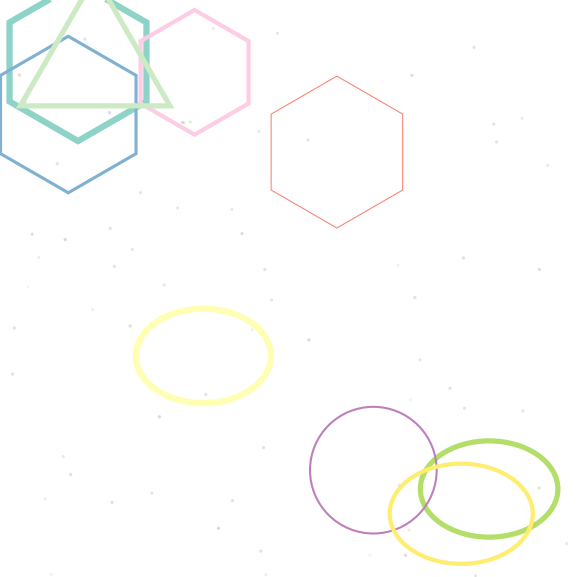[{"shape": "hexagon", "thickness": 3, "radius": 0.68, "center": [0.135, 0.892]}, {"shape": "oval", "thickness": 3, "radius": 0.58, "center": [0.352, 0.383]}, {"shape": "hexagon", "thickness": 0.5, "radius": 0.66, "center": [0.583, 0.736]}, {"shape": "hexagon", "thickness": 1.5, "radius": 0.68, "center": [0.118, 0.801]}, {"shape": "oval", "thickness": 2.5, "radius": 0.6, "center": [0.847, 0.152]}, {"shape": "hexagon", "thickness": 2, "radius": 0.54, "center": [0.337, 0.874]}, {"shape": "circle", "thickness": 1, "radius": 0.55, "center": [0.646, 0.185]}, {"shape": "triangle", "thickness": 2.5, "radius": 0.75, "center": [0.165, 0.891]}, {"shape": "oval", "thickness": 2, "radius": 0.62, "center": [0.799, 0.109]}]